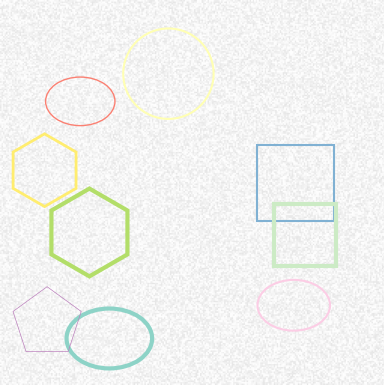[{"shape": "oval", "thickness": 3, "radius": 0.56, "center": [0.284, 0.121]}, {"shape": "circle", "thickness": 1.5, "radius": 0.59, "center": [0.437, 0.809]}, {"shape": "oval", "thickness": 1, "radius": 0.45, "center": [0.208, 0.737]}, {"shape": "square", "thickness": 1.5, "radius": 0.5, "center": [0.768, 0.524]}, {"shape": "hexagon", "thickness": 3, "radius": 0.57, "center": [0.232, 0.396]}, {"shape": "oval", "thickness": 1.5, "radius": 0.47, "center": [0.763, 0.207]}, {"shape": "pentagon", "thickness": 0.5, "radius": 0.47, "center": [0.122, 0.162]}, {"shape": "square", "thickness": 3, "radius": 0.4, "center": [0.791, 0.389]}, {"shape": "hexagon", "thickness": 2, "radius": 0.47, "center": [0.116, 0.558]}]